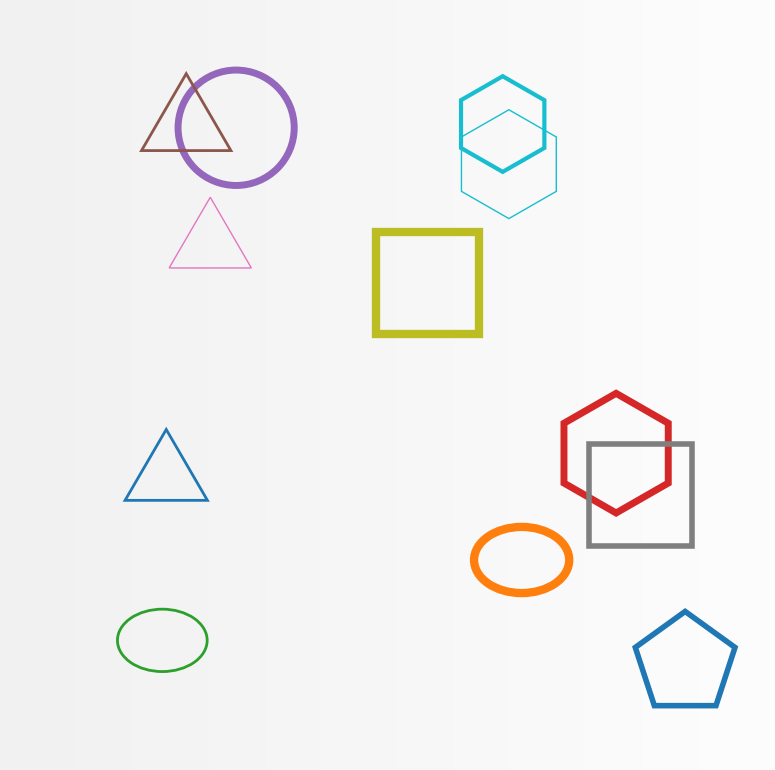[{"shape": "pentagon", "thickness": 2, "radius": 0.34, "center": [0.884, 0.138]}, {"shape": "triangle", "thickness": 1, "radius": 0.31, "center": [0.215, 0.381]}, {"shape": "oval", "thickness": 3, "radius": 0.31, "center": [0.673, 0.273]}, {"shape": "oval", "thickness": 1, "radius": 0.29, "center": [0.209, 0.168]}, {"shape": "hexagon", "thickness": 2.5, "radius": 0.39, "center": [0.795, 0.411]}, {"shape": "circle", "thickness": 2.5, "radius": 0.37, "center": [0.305, 0.834]}, {"shape": "triangle", "thickness": 1, "radius": 0.33, "center": [0.24, 0.838]}, {"shape": "triangle", "thickness": 0.5, "radius": 0.31, "center": [0.271, 0.683]}, {"shape": "square", "thickness": 2, "radius": 0.33, "center": [0.826, 0.357]}, {"shape": "square", "thickness": 3, "radius": 0.33, "center": [0.552, 0.633]}, {"shape": "hexagon", "thickness": 1.5, "radius": 0.31, "center": [0.649, 0.839]}, {"shape": "hexagon", "thickness": 0.5, "radius": 0.35, "center": [0.657, 0.787]}]